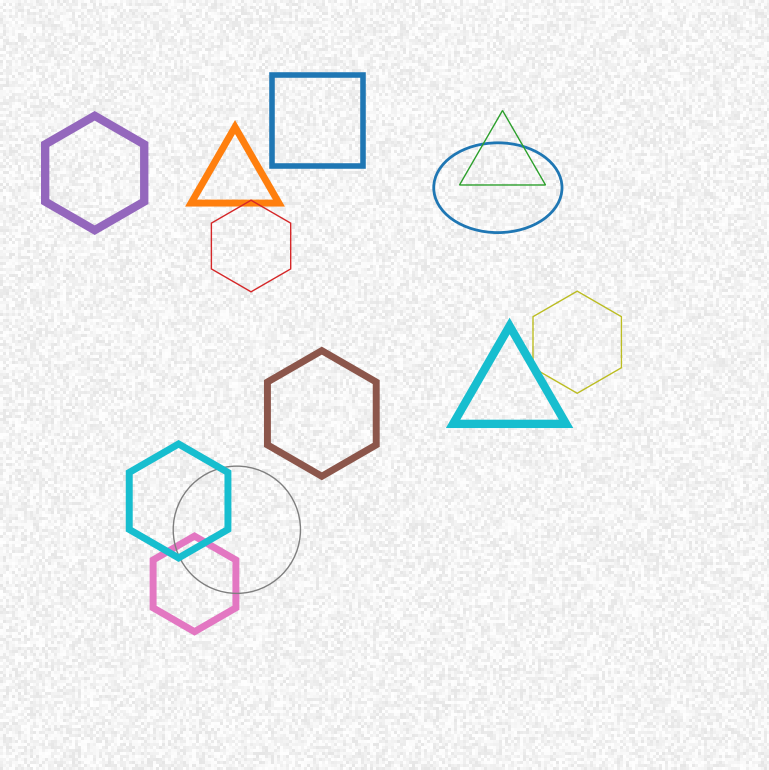[{"shape": "oval", "thickness": 1, "radius": 0.42, "center": [0.647, 0.756]}, {"shape": "square", "thickness": 2, "radius": 0.3, "center": [0.412, 0.843]}, {"shape": "triangle", "thickness": 2.5, "radius": 0.33, "center": [0.305, 0.769]}, {"shape": "triangle", "thickness": 0.5, "radius": 0.32, "center": [0.653, 0.792]}, {"shape": "hexagon", "thickness": 0.5, "radius": 0.3, "center": [0.326, 0.68]}, {"shape": "hexagon", "thickness": 3, "radius": 0.37, "center": [0.123, 0.775]}, {"shape": "hexagon", "thickness": 2.5, "radius": 0.41, "center": [0.418, 0.463]}, {"shape": "hexagon", "thickness": 2.5, "radius": 0.31, "center": [0.253, 0.242]}, {"shape": "circle", "thickness": 0.5, "radius": 0.41, "center": [0.308, 0.312]}, {"shape": "hexagon", "thickness": 0.5, "radius": 0.33, "center": [0.75, 0.556]}, {"shape": "triangle", "thickness": 3, "radius": 0.42, "center": [0.662, 0.492]}, {"shape": "hexagon", "thickness": 2.5, "radius": 0.37, "center": [0.232, 0.349]}]